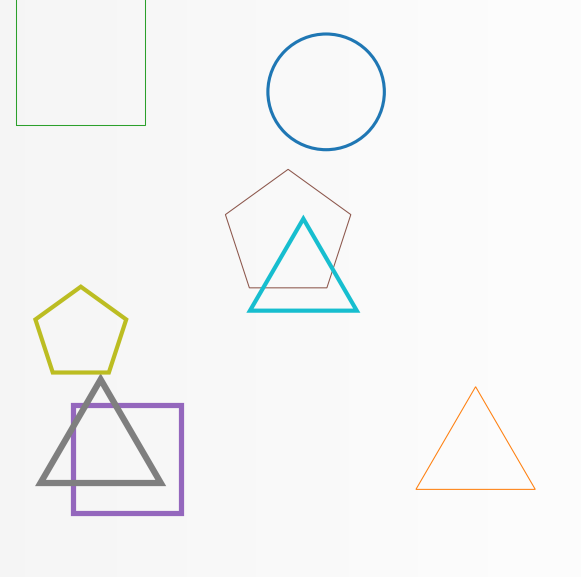[{"shape": "circle", "thickness": 1.5, "radius": 0.5, "center": [0.561, 0.84]}, {"shape": "triangle", "thickness": 0.5, "radius": 0.59, "center": [0.818, 0.211]}, {"shape": "square", "thickness": 0.5, "radius": 0.55, "center": [0.139, 0.893]}, {"shape": "square", "thickness": 2.5, "radius": 0.47, "center": [0.218, 0.204]}, {"shape": "pentagon", "thickness": 0.5, "radius": 0.57, "center": [0.496, 0.592]}, {"shape": "triangle", "thickness": 3, "radius": 0.6, "center": [0.173, 0.223]}, {"shape": "pentagon", "thickness": 2, "radius": 0.41, "center": [0.139, 0.421]}, {"shape": "triangle", "thickness": 2, "radius": 0.53, "center": [0.522, 0.514]}]